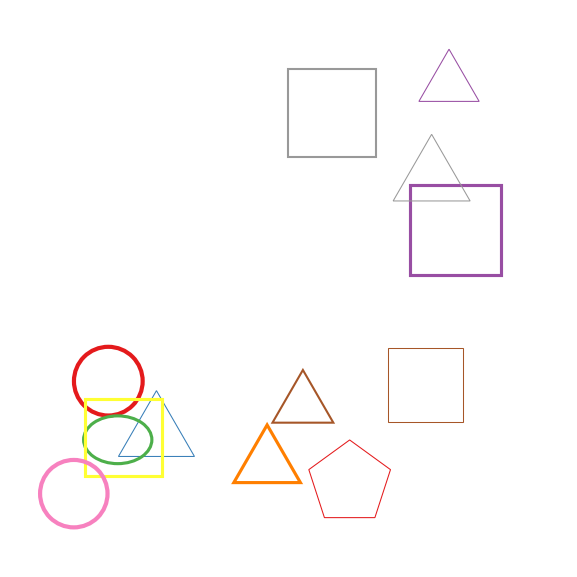[{"shape": "circle", "thickness": 2, "radius": 0.3, "center": [0.188, 0.339]}, {"shape": "pentagon", "thickness": 0.5, "radius": 0.37, "center": [0.605, 0.163]}, {"shape": "triangle", "thickness": 0.5, "radius": 0.38, "center": [0.271, 0.247]}, {"shape": "oval", "thickness": 1.5, "radius": 0.3, "center": [0.204, 0.238]}, {"shape": "triangle", "thickness": 0.5, "radius": 0.3, "center": [0.778, 0.854]}, {"shape": "square", "thickness": 1.5, "radius": 0.39, "center": [0.789, 0.6]}, {"shape": "triangle", "thickness": 1.5, "radius": 0.33, "center": [0.463, 0.197]}, {"shape": "square", "thickness": 1.5, "radius": 0.33, "center": [0.214, 0.241]}, {"shape": "square", "thickness": 0.5, "radius": 0.32, "center": [0.737, 0.332]}, {"shape": "triangle", "thickness": 1, "radius": 0.3, "center": [0.525, 0.298]}, {"shape": "circle", "thickness": 2, "radius": 0.29, "center": [0.128, 0.144]}, {"shape": "square", "thickness": 1, "radius": 0.38, "center": [0.575, 0.804]}, {"shape": "triangle", "thickness": 0.5, "radius": 0.38, "center": [0.747, 0.69]}]